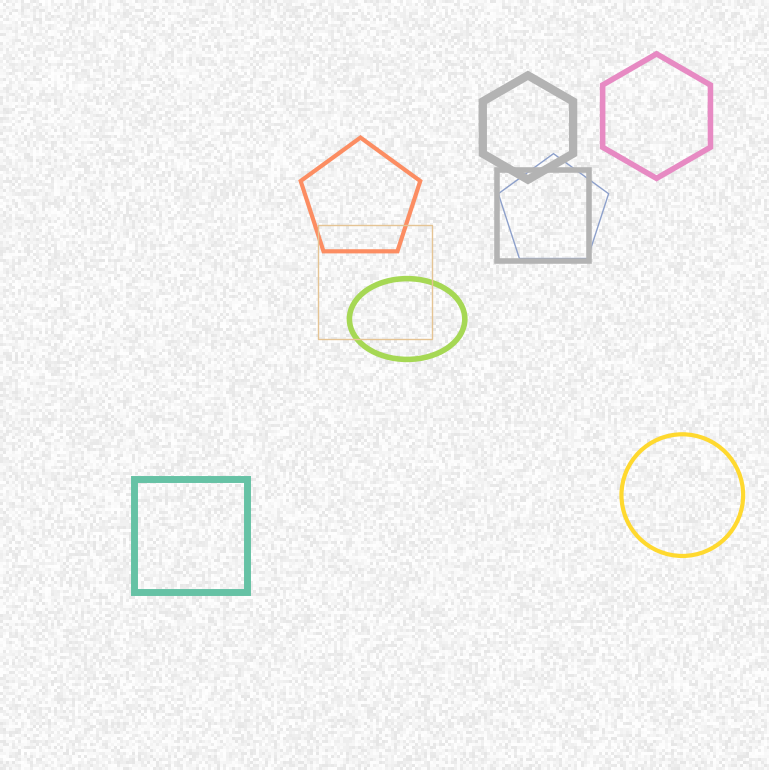[{"shape": "square", "thickness": 2.5, "radius": 0.37, "center": [0.247, 0.305]}, {"shape": "pentagon", "thickness": 1.5, "radius": 0.41, "center": [0.468, 0.74]}, {"shape": "pentagon", "thickness": 0.5, "radius": 0.38, "center": [0.719, 0.725]}, {"shape": "hexagon", "thickness": 2, "radius": 0.4, "center": [0.853, 0.849]}, {"shape": "oval", "thickness": 2, "radius": 0.37, "center": [0.529, 0.586]}, {"shape": "circle", "thickness": 1.5, "radius": 0.4, "center": [0.886, 0.357]}, {"shape": "square", "thickness": 0.5, "radius": 0.37, "center": [0.487, 0.634]}, {"shape": "hexagon", "thickness": 3, "radius": 0.34, "center": [0.686, 0.834]}, {"shape": "square", "thickness": 2, "radius": 0.3, "center": [0.705, 0.72]}]